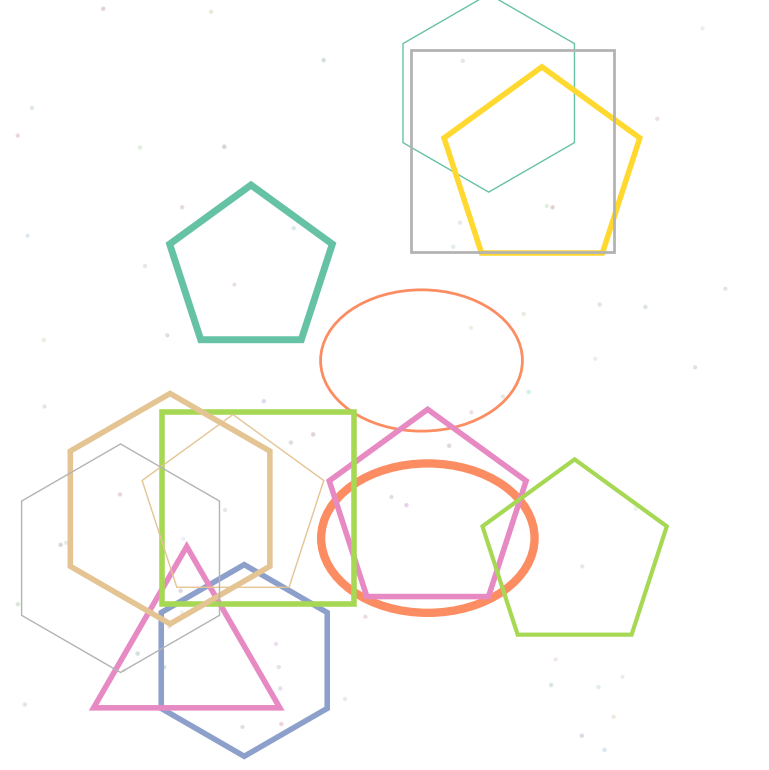[{"shape": "pentagon", "thickness": 2.5, "radius": 0.56, "center": [0.326, 0.649]}, {"shape": "hexagon", "thickness": 0.5, "radius": 0.64, "center": [0.635, 0.879]}, {"shape": "oval", "thickness": 3, "radius": 0.69, "center": [0.556, 0.301]}, {"shape": "oval", "thickness": 1, "radius": 0.66, "center": [0.547, 0.532]}, {"shape": "hexagon", "thickness": 2, "radius": 0.62, "center": [0.317, 0.142]}, {"shape": "triangle", "thickness": 2, "radius": 0.7, "center": [0.242, 0.151]}, {"shape": "pentagon", "thickness": 2, "radius": 0.67, "center": [0.555, 0.334]}, {"shape": "square", "thickness": 2, "radius": 0.62, "center": [0.335, 0.34]}, {"shape": "pentagon", "thickness": 1.5, "radius": 0.63, "center": [0.746, 0.278]}, {"shape": "pentagon", "thickness": 2, "radius": 0.67, "center": [0.704, 0.78]}, {"shape": "pentagon", "thickness": 0.5, "radius": 0.62, "center": [0.303, 0.338]}, {"shape": "hexagon", "thickness": 2, "radius": 0.75, "center": [0.221, 0.339]}, {"shape": "hexagon", "thickness": 0.5, "radius": 0.74, "center": [0.157, 0.275]}, {"shape": "square", "thickness": 1, "radius": 0.66, "center": [0.665, 0.804]}]